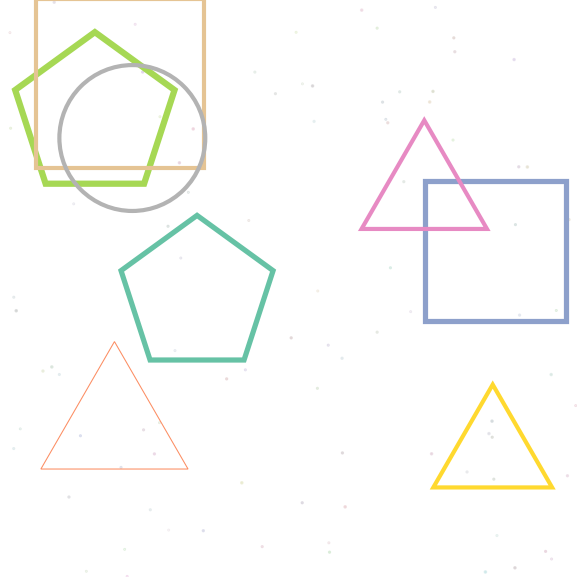[{"shape": "pentagon", "thickness": 2.5, "radius": 0.69, "center": [0.341, 0.488]}, {"shape": "triangle", "thickness": 0.5, "radius": 0.74, "center": [0.198, 0.261]}, {"shape": "square", "thickness": 2.5, "radius": 0.61, "center": [0.858, 0.565]}, {"shape": "triangle", "thickness": 2, "radius": 0.63, "center": [0.735, 0.665]}, {"shape": "pentagon", "thickness": 3, "radius": 0.73, "center": [0.164, 0.798]}, {"shape": "triangle", "thickness": 2, "radius": 0.59, "center": [0.853, 0.214]}, {"shape": "square", "thickness": 2, "radius": 0.73, "center": [0.208, 0.855]}, {"shape": "circle", "thickness": 2, "radius": 0.63, "center": [0.229, 0.76]}]